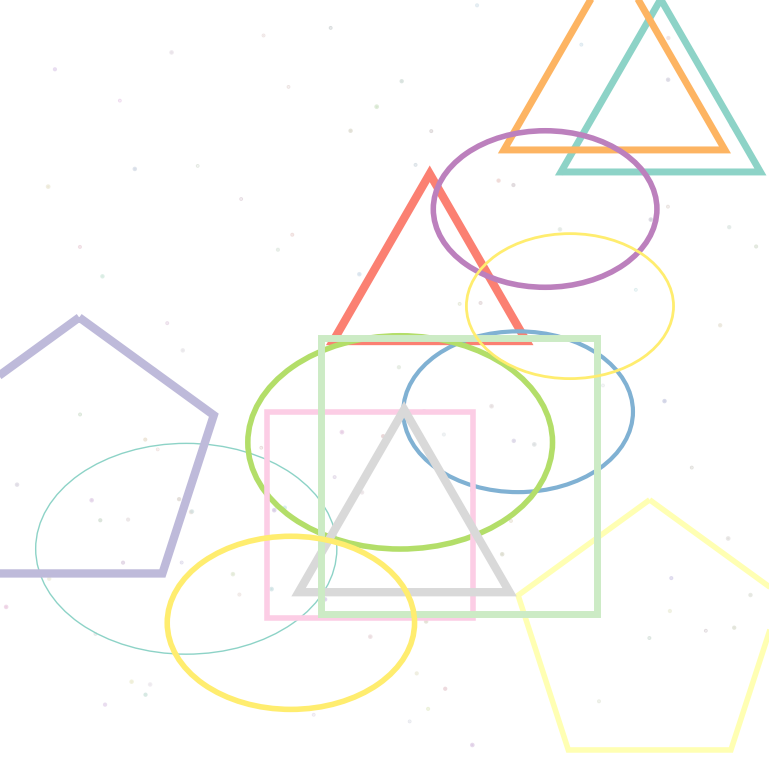[{"shape": "oval", "thickness": 0.5, "radius": 0.98, "center": [0.242, 0.287]}, {"shape": "triangle", "thickness": 2.5, "radius": 0.75, "center": [0.858, 0.851]}, {"shape": "pentagon", "thickness": 2, "radius": 0.9, "center": [0.844, 0.171]}, {"shape": "pentagon", "thickness": 3, "radius": 0.92, "center": [0.103, 0.404]}, {"shape": "triangle", "thickness": 3, "radius": 0.72, "center": [0.558, 0.63]}, {"shape": "oval", "thickness": 1.5, "radius": 0.75, "center": [0.673, 0.465]}, {"shape": "triangle", "thickness": 2.5, "radius": 0.83, "center": [0.798, 0.888]}, {"shape": "oval", "thickness": 2, "radius": 0.99, "center": [0.52, 0.425]}, {"shape": "square", "thickness": 2, "radius": 0.67, "center": [0.481, 0.331]}, {"shape": "triangle", "thickness": 3, "radius": 0.79, "center": [0.525, 0.31]}, {"shape": "oval", "thickness": 2, "radius": 0.73, "center": [0.708, 0.729]}, {"shape": "square", "thickness": 2.5, "radius": 0.9, "center": [0.596, 0.382]}, {"shape": "oval", "thickness": 2, "radius": 0.8, "center": [0.378, 0.191]}, {"shape": "oval", "thickness": 1, "radius": 0.67, "center": [0.74, 0.602]}]